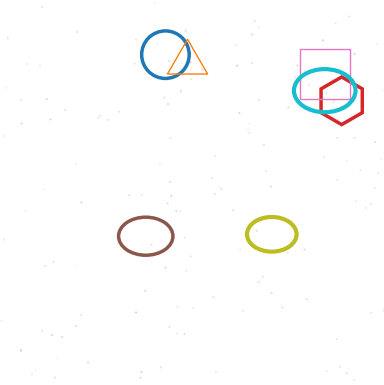[{"shape": "circle", "thickness": 2.5, "radius": 0.31, "center": [0.43, 0.858]}, {"shape": "triangle", "thickness": 1, "radius": 0.3, "center": [0.487, 0.838]}, {"shape": "hexagon", "thickness": 2.5, "radius": 0.31, "center": [0.887, 0.738]}, {"shape": "oval", "thickness": 2.5, "radius": 0.35, "center": [0.379, 0.386]}, {"shape": "square", "thickness": 1, "radius": 0.32, "center": [0.843, 0.808]}, {"shape": "oval", "thickness": 3, "radius": 0.32, "center": [0.706, 0.391]}, {"shape": "oval", "thickness": 3, "radius": 0.4, "center": [0.843, 0.765]}]